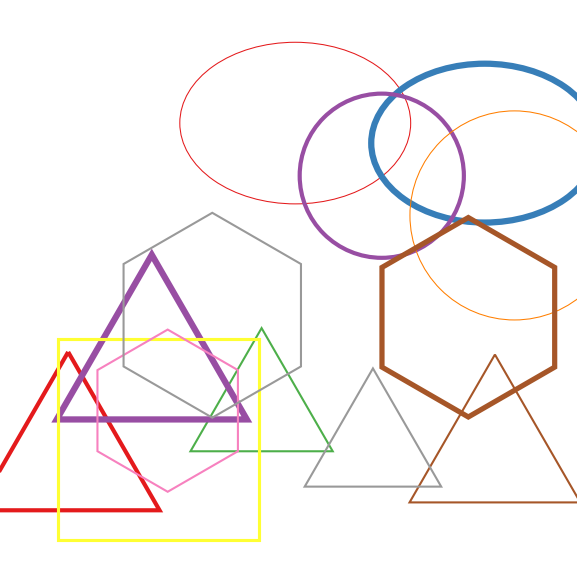[{"shape": "triangle", "thickness": 2, "radius": 0.91, "center": [0.118, 0.207]}, {"shape": "oval", "thickness": 0.5, "radius": 1.0, "center": [0.511, 0.786]}, {"shape": "oval", "thickness": 3, "radius": 0.98, "center": [0.839, 0.751]}, {"shape": "triangle", "thickness": 1, "radius": 0.71, "center": [0.453, 0.289]}, {"shape": "circle", "thickness": 2, "radius": 0.71, "center": [0.661, 0.695]}, {"shape": "triangle", "thickness": 3, "radius": 0.95, "center": [0.263, 0.368]}, {"shape": "circle", "thickness": 0.5, "radius": 0.91, "center": [0.891, 0.626]}, {"shape": "square", "thickness": 1.5, "radius": 0.87, "center": [0.275, 0.237]}, {"shape": "hexagon", "thickness": 2.5, "radius": 0.86, "center": [0.811, 0.45]}, {"shape": "triangle", "thickness": 1, "radius": 0.85, "center": [0.857, 0.215]}, {"shape": "hexagon", "thickness": 1, "radius": 0.7, "center": [0.29, 0.288]}, {"shape": "triangle", "thickness": 1, "radius": 0.68, "center": [0.646, 0.225]}, {"shape": "hexagon", "thickness": 1, "radius": 0.89, "center": [0.368, 0.453]}]